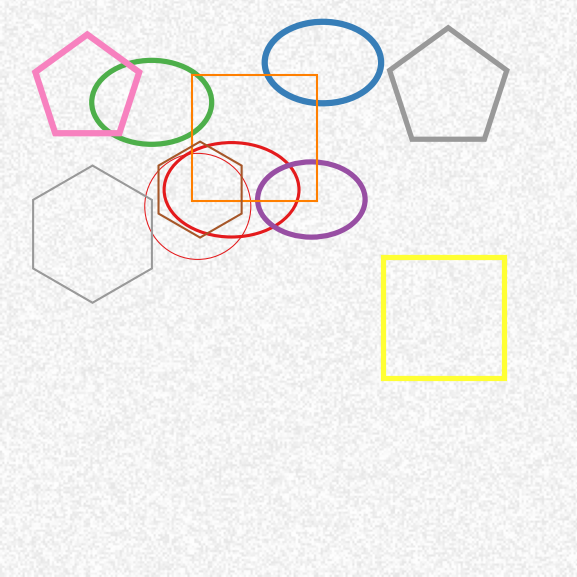[{"shape": "circle", "thickness": 0.5, "radius": 0.46, "center": [0.342, 0.642]}, {"shape": "oval", "thickness": 1.5, "radius": 0.58, "center": [0.401, 0.67]}, {"shape": "oval", "thickness": 3, "radius": 0.5, "center": [0.559, 0.891]}, {"shape": "oval", "thickness": 2.5, "radius": 0.52, "center": [0.263, 0.822]}, {"shape": "oval", "thickness": 2.5, "radius": 0.47, "center": [0.539, 0.654]}, {"shape": "square", "thickness": 1, "radius": 0.54, "center": [0.441, 0.76]}, {"shape": "square", "thickness": 2.5, "radius": 0.52, "center": [0.768, 0.449]}, {"shape": "hexagon", "thickness": 1, "radius": 0.42, "center": [0.346, 0.671]}, {"shape": "pentagon", "thickness": 3, "radius": 0.47, "center": [0.151, 0.845]}, {"shape": "pentagon", "thickness": 2.5, "radius": 0.53, "center": [0.776, 0.844]}, {"shape": "hexagon", "thickness": 1, "radius": 0.59, "center": [0.16, 0.594]}]